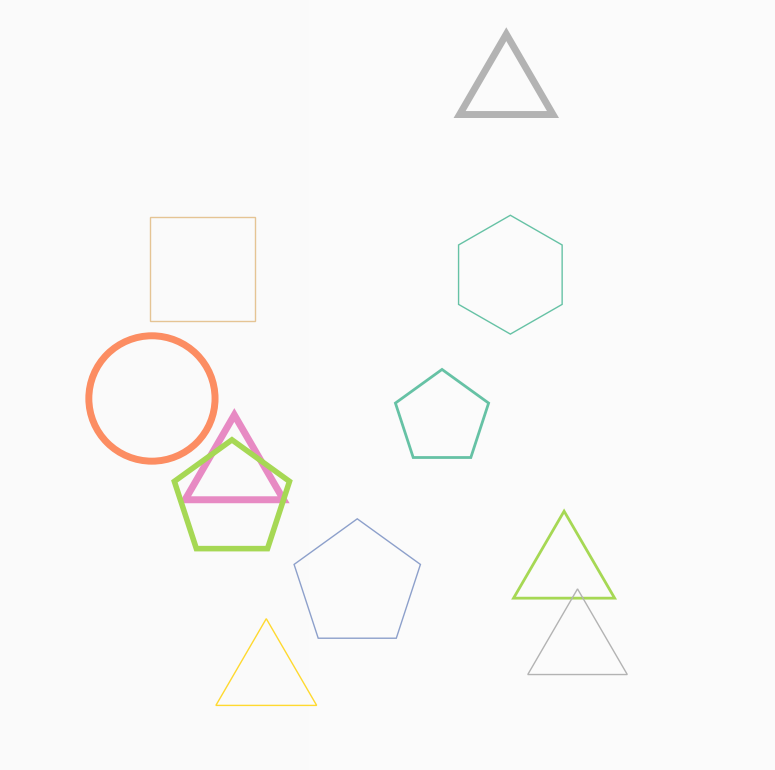[{"shape": "hexagon", "thickness": 0.5, "radius": 0.39, "center": [0.659, 0.643]}, {"shape": "pentagon", "thickness": 1, "radius": 0.32, "center": [0.57, 0.457]}, {"shape": "circle", "thickness": 2.5, "radius": 0.41, "center": [0.196, 0.482]}, {"shape": "pentagon", "thickness": 0.5, "radius": 0.43, "center": [0.461, 0.24]}, {"shape": "triangle", "thickness": 2.5, "radius": 0.37, "center": [0.302, 0.388]}, {"shape": "triangle", "thickness": 1, "radius": 0.38, "center": [0.728, 0.261]}, {"shape": "pentagon", "thickness": 2, "radius": 0.39, "center": [0.299, 0.351]}, {"shape": "triangle", "thickness": 0.5, "radius": 0.38, "center": [0.344, 0.121]}, {"shape": "square", "thickness": 0.5, "radius": 0.34, "center": [0.261, 0.651]}, {"shape": "triangle", "thickness": 2.5, "radius": 0.35, "center": [0.653, 0.886]}, {"shape": "triangle", "thickness": 0.5, "radius": 0.37, "center": [0.745, 0.161]}]